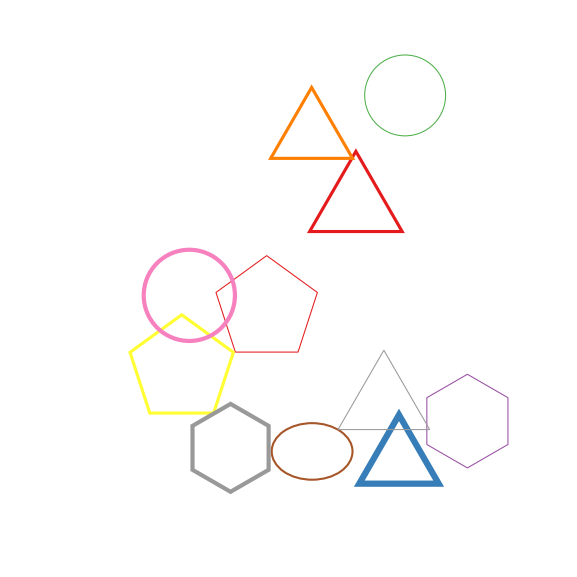[{"shape": "pentagon", "thickness": 0.5, "radius": 0.46, "center": [0.462, 0.464]}, {"shape": "triangle", "thickness": 1.5, "radius": 0.46, "center": [0.616, 0.644]}, {"shape": "triangle", "thickness": 3, "radius": 0.4, "center": [0.691, 0.201]}, {"shape": "circle", "thickness": 0.5, "radius": 0.35, "center": [0.702, 0.834]}, {"shape": "hexagon", "thickness": 0.5, "radius": 0.41, "center": [0.809, 0.27]}, {"shape": "triangle", "thickness": 1.5, "radius": 0.41, "center": [0.54, 0.766]}, {"shape": "pentagon", "thickness": 1.5, "radius": 0.47, "center": [0.315, 0.36]}, {"shape": "oval", "thickness": 1, "radius": 0.35, "center": [0.54, 0.217]}, {"shape": "circle", "thickness": 2, "radius": 0.39, "center": [0.328, 0.488]}, {"shape": "triangle", "thickness": 0.5, "radius": 0.46, "center": [0.665, 0.301]}, {"shape": "hexagon", "thickness": 2, "radius": 0.38, "center": [0.399, 0.224]}]